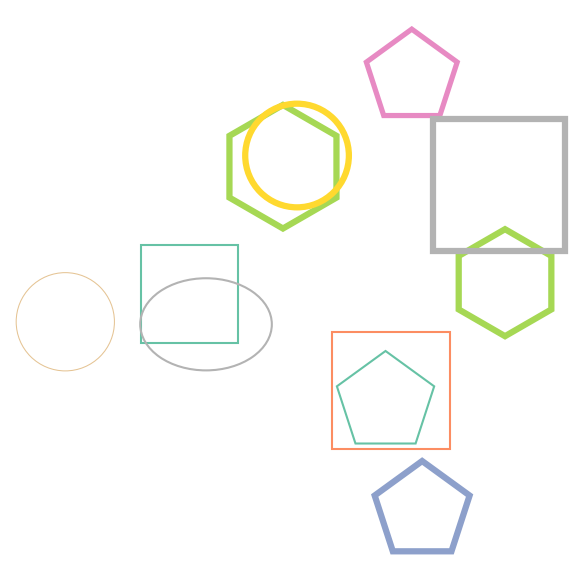[{"shape": "pentagon", "thickness": 1, "radius": 0.44, "center": [0.668, 0.303]}, {"shape": "square", "thickness": 1, "radius": 0.42, "center": [0.328, 0.49]}, {"shape": "square", "thickness": 1, "radius": 0.51, "center": [0.677, 0.322]}, {"shape": "pentagon", "thickness": 3, "radius": 0.43, "center": [0.731, 0.114]}, {"shape": "pentagon", "thickness": 2.5, "radius": 0.41, "center": [0.713, 0.866]}, {"shape": "hexagon", "thickness": 3, "radius": 0.46, "center": [0.875, 0.51]}, {"shape": "hexagon", "thickness": 3, "radius": 0.53, "center": [0.49, 0.71]}, {"shape": "circle", "thickness": 3, "radius": 0.45, "center": [0.514, 0.73]}, {"shape": "circle", "thickness": 0.5, "radius": 0.43, "center": [0.113, 0.442]}, {"shape": "oval", "thickness": 1, "radius": 0.57, "center": [0.357, 0.438]}, {"shape": "square", "thickness": 3, "radius": 0.57, "center": [0.864, 0.678]}]